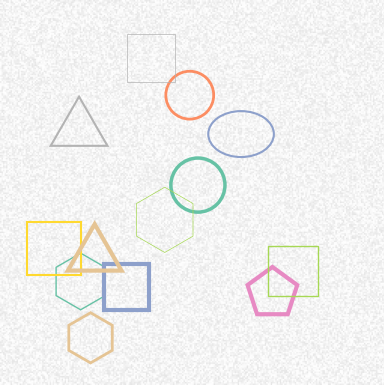[{"shape": "circle", "thickness": 2.5, "radius": 0.35, "center": [0.514, 0.519]}, {"shape": "hexagon", "thickness": 1, "radius": 0.37, "center": [0.209, 0.269]}, {"shape": "circle", "thickness": 2, "radius": 0.31, "center": [0.493, 0.753]}, {"shape": "square", "thickness": 3, "radius": 0.3, "center": [0.329, 0.255]}, {"shape": "oval", "thickness": 1.5, "radius": 0.43, "center": [0.626, 0.652]}, {"shape": "pentagon", "thickness": 3, "radius": 0.34, "center": [0.708, 0.239]}, {"shape": "hexagon", "thickness": 0.5, "radius": 0.42, "center": [0.428, 0.429]}, {"shape": "square", "thickness": 1, "radius": 0.32, "center": [0.762, 0.295]}, {"shape": "square", "thickness": 1.5, "radius": 0.35, "center": [0.141, 0.354]}, {"shape": "triangle", "thickness": 3, "radius": 0.4, "center": [0.246, 0.337]}, {"shape": "hexagon", "thickness": 2, "radius": 0.33, "center": [0.235, 0.123]}, {"shape": "square", "thickness": 0.5, "radius": 0.31, "center": [0.393, 0.849]}, {"shape": "triangle", "thickness": 1.5, "radius": 0.43, "center": [0.205, 0.664]}]